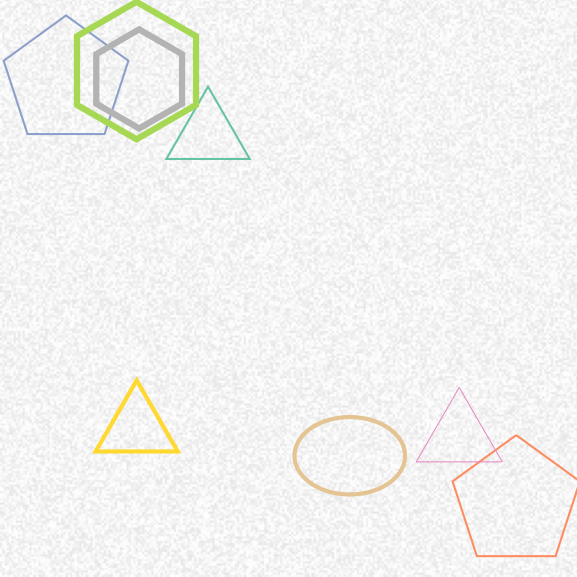[{"shape": "triangle", "thickness": 1, "radius": 0.42, "center": [0.36, 0.766]}, {"shape": "pentagon", "thickness": 1, "radius": 0.58, "center": [0.894, 0.13]}, {"shape": "pentagon", "thickness": 1, "radius": 0.57, "center": [0.114, 0.859]}, {"shape": "triangle", "thickness": 0.5, "radius": 0.43, "center": [0.795, 0.242]}, {"shape": "hexagon", "thickness": 3, "radius": 0.6, "center": [0.236, 0.877]}, {"shape": "triangle", "thickness": 2, "radius": 0.41, "center": [0.237, 0.258]}, {"shape": "oval", "thickness": 2, "radius": 0.48, "center": [0.606, 0.21]}, {"shape": "hexagon", "thickness": 3, "radius": 0.43, "center": [0.241, 0.862]}]